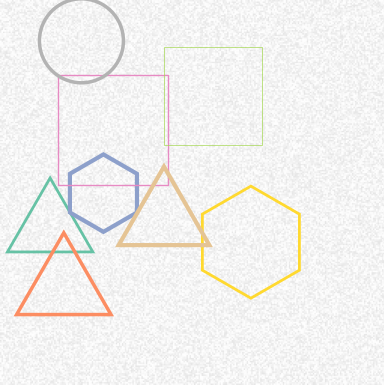[{"shape": "triangle", "thickness": 2, "radius": 0.64, "center": [0.13, 0.41]}, {"shape": "triangle", "thickness": 2.5, "radius": 0.71, "center": [0.166, 0.254]}, {"shape": "hexagon", "thickness": 3, "radius": 0.5, "center": [0.269, 0.498]}, {"shape": "square", "thickness": 1, "radius": 0.71, "center": [0.294, 0.663]}, {"shape": "square", "thickness": 0.5, "radius": 0.64, "center": [0.553, 0.751]}, {"shape": "hexagon", "thickness": 2, "radius": 0.73, "center": [0.652, 0.371]}, {"shape": "triangle", "thickness": 3, "radius": 0.68, "center": [0.426, 0.431]}, {"shape": "circle", "thickness": 2.5, "radius": 0.55, "center": [0.212, 0.894]}]